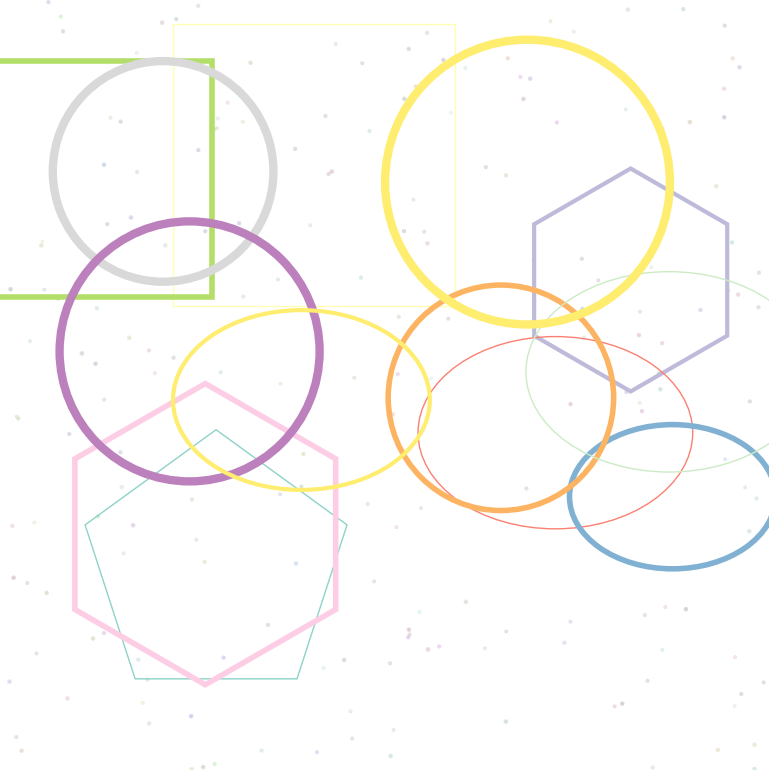[{"shape": "pentagon", "thickness": 0.5, "radius": 0.89, "center": [0.281, 0.263]}, {"shape": "square", "thickness": 0.5, "radius": 0.92, "center": [0.408, 0.786]}, {"shape": "hexagon", "thickness": 1.5, "radius": 0.72, "center": [0.819, 0.636]}, {"shape": "oval", "thickness": 0.5, "radius": 0.89, "center": [0.721, 0.438]}, {"shape": "oval", "thickness": 2, "radius": 0.67, "center": [0.873, 0.355]}, {"shape": "circle", "thickness": 2, "radius": 0.73, "center": [0.651, 0.483]}, {"shape": "square", "thickness": 2, "radius": 0.77, "center": [0.122, 0.767]}, {"shape": "hexagon", "thickness": 2, "radius": 0.98, "center": [0.267, 0.306]}, {"shape": "circle", "thickness": 3, "radius": 0.72, "center": [0.212, 0.777]}, {"shape": "circle", "thickness": 3, "radius": 0.84, "center": [0.246, 0.544]}, {"shape": "oval", "thickness": 0.5, "radius": 0.93, "center": [0.869, 0.517]}, {"shape": "oval", "thickness": 1.5, "radius": 0.83, "center": [0.391, 0.481]}, {"shape": "circle", "thickness": 3, "radius": 0.92, "center": [0.685, 0.764]}]